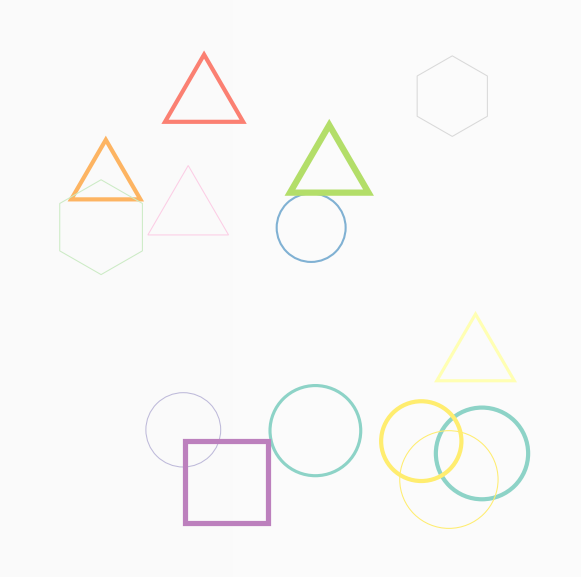[{"shape": "circle", "thickness": 1.5, "radius": 0.39, "center": [0.543, 0.253]}, {"shape": "circle", "thickness": 2, "radius": 0.4, "center": [0.829, 0.214]}, {"shape": "triangle", "thickness": 1.5, "radius": 0.38, "center": [0.818, 0.378]}, {"shape": "circle", "thickness": 0.5, "radius": 0.32, "center": [0.315, 0.255]}, {"shape": "triangle", "thickness": 2, "radius": 0.39, "center": [0.351, 0.827]}, {"shape": "circle", "thickness": 1, "radius": 0.3, "center": [0.535, 0.605]}, {"shape": "triangle", "thickness": 2, "radius": 0.34, "center": [0.182, 0.688]}, {"shape": "triangle", "thickness": 3, "radius": 0.39, "center": [0.566, 0.705]}, {"shape": "triangle", "thickness": 0.5, "radius": 0.4, "center": [0.324, 0.632]}, {"shape": "hexagon", "thickness": 0.5, "radius": 0.35, "center": [0.778, 0.833]}, {"shape": "square", "thickness": 2.5, "radius": 0.36, "center": [0.39, 0.164]}, {"shape": "hexagon", "thickness": 0.5, "radius": 0.41, "center": [0.174, 0.606]}, {"shape": "circle", "thickness": 2, "radius": 0.35, "center": [0.725, 0.235]}, {"shape": "circle", "thickness": 0.5, "radius": 0.42, "center": [0.772, 0.169]}]